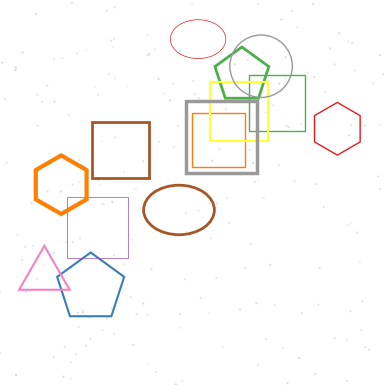[{"shape": "hexagon", "thickness": 1, "radius": 0.34, "center": [0.876, 0.666]}, {"shape": "oval", "thickness": 0.5, "radius": 0.36, "center": [0.515, 0.898]}, {"shape": "pentagon", "thickness": 1.5, "radius": 0.46, "center": [0.236, 0.253]}, {"shape": "square", "thickness": 1, "radius": 0.36, "center": [0.719, 0.733]}, {"shape": "pentagon", "thickness": 2, "radius": 0.37, "center": [0.628, 0.804]}, {"shape": "square", "thickness": 0.5, "radius": 0.39, "center": [0.252, 0.409]}, {"shape": "hexagon", "thickness": 3, "radius": 0.38, "center": [0.159, 0.52]}, {"shape": "square", "thickness": 1, "radius": 0.35, "center": [0.568, 0.637]}, {"shape": "square", "thickness": 1.5, "radius": 0.38, "center": [0.62, 0.71]}, {"shape": "square", "thickness": 2, "radius": 0.37, "center": [0.313, 0.611]}, {"shape": "oval", "thickness": 2, "radius": 0.46, "center": [0.465, 0.455]}, {"shape": "triangle", "thickness": 1.5, "radius": 0.38, "center": [0.115, 0.285]}, {"shape": "circle", "thickness": 1, "radius": 0.41, "center": [0.678, 0.828]}, {"shape": "square", "thickness": 2.5, "radius": 0.46, "center": [0.575, 0.644]}]